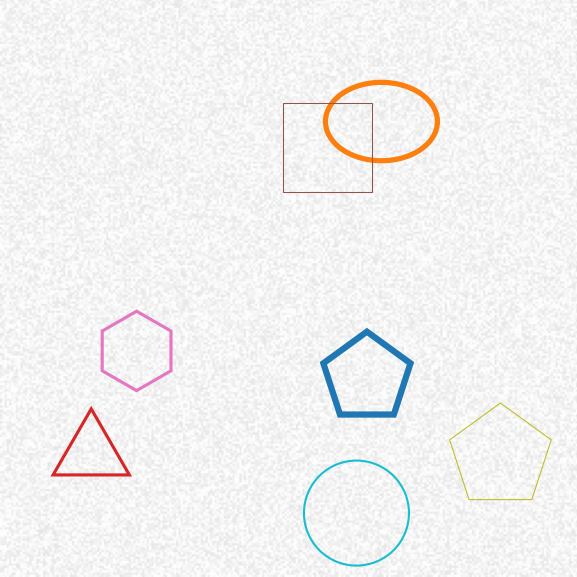[{"shape": "pentagon", "thickness": 3, "radius": 0.4, "center": [0.635, 0.346]}, {"shape": "oval", "thickness": 2.5, "radius": 0.48, "center": [0.661, 0.789]}, {"shape": "triangle", "thickness": 1.5, "radius": 0.38, "center": [0.158, 0.215]}, {"shape": "square", "thickness": 0.5, "radius": 0.39, "center": [0.568, 0.743]}, {"shape": "hexagon", "thickness": 1.5, "radius": 0.34, "center": [0.237, 0.391]}, {"shape": "pentagon", "thickness": 0.5, "radius": 0.46, "center": [0.867, 0.209]}, {"shape": "circle", "thickness": 1, "radius": 0.45, "center": [0.617, 0.111]}]